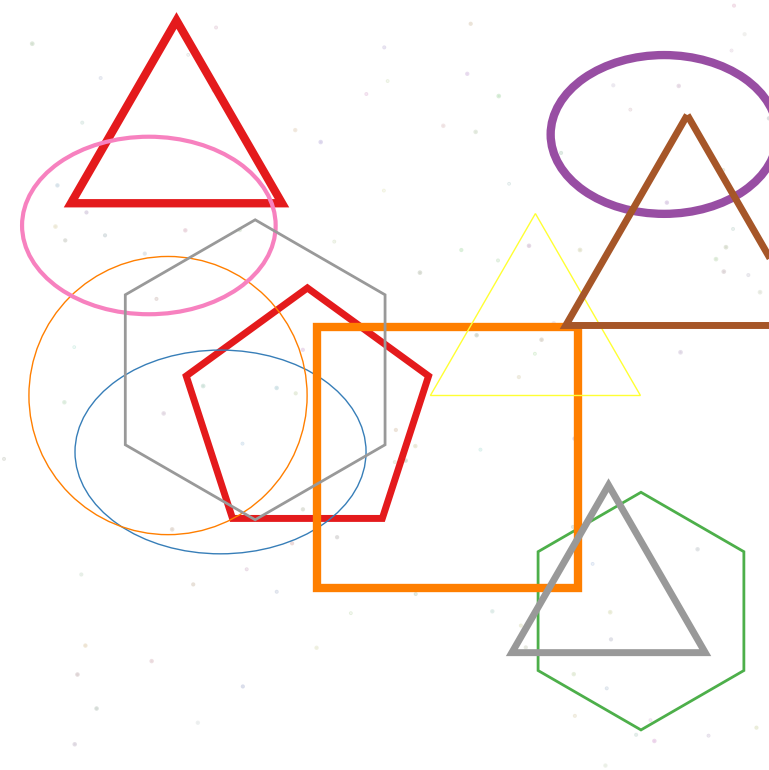[{"shape": "pentagon", "thickness": 2.5, "radius": 0.83, "center": [0.399, 0.461]}, {"shape": "triangle", "thickness": 3, "radius": 0.79, "center": [0.229, 0.815]}, {"shape": "oval", "thickness": 0.5, "radius": 0.94, "center": [0.286, 0.413]}, {"shape": "hexagon", "thickness": 1, "radius": 0.77, "center": [0.832, 0.206]}, {"shape": "oval", "thickness": 3, "radius": 0.74, "center": [0.862, 0.825]}, {"shape": "circle", "thickness": 0.5, "radius": 0.9, "center": [0.218, 0.486]}, {"shape": "square", "thickness": 3, "radius": 0.85, "center": [0.581, 0.406]}, {"shape": "triangle", "thickness": 0.5, "radius": 0.79, "center": [0.695, 0.565]}, {"shape": "triangle", "thickness": 2.5, "radius": 0.91, "center": [0.893, 0.668]}, {"shape": "oval", "thickness": 1.5, "radius": 0.82, "center": [0.193, 0.707]}, {"shape": "hexagon", "thickness": 1, "radius": 0.97, "center": [0.331, 0.52]}, {"shape": "triangle", "thickness": 2.5, "radius": 0.72, "center": [0.79, 0.225]}]